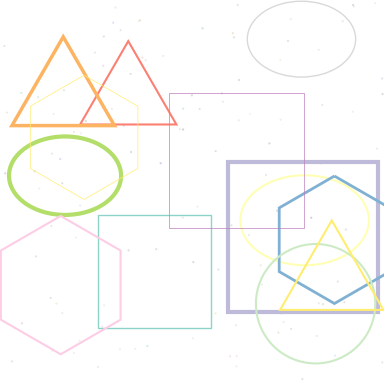[{"shape": "square", "thickness": 1, "radius": 0.73, "center": [0.401, 0.295]}, {"shape": "oval", "thickness": 1.5, "radius": 0.83, "center": [0.791, 0.428]}, {"shape": "square", "thickness": 3, "radius": 0.97, "center": [0.787, 0.385]}, {"shape": "triangle", "thickness": 1.5, "radius": 0.72, "center": [0.333, 0.749]}, {"shape": "hexagon", "thickness": 2, "radius": 0.83, "center": [0.869, 0.377]}, {"shape": "triangle", "thickness": 2.5, "radius": 0.77, "center": [0.164, 0.751]}, {"shape": "oval", "thickness": 3, "radius": 0.73, "center": [0.169, 0.544]}, {"shape": "hexagon", "thickness": 1.5, "radius": 0.9, "center": [0.158, 0.259]}, {"shape": "oval", "thickness": 1, "radius": 0.7, "center": [0.783, 0.898]}, {"shape": "square", "thickness": 0.5, "radius": 0.88, "center": [0.615, 0.583]}, {"shape": "circle", "thickness": 1.5, "radius": 0.78, "center": [0.82, 0.211]}, {"shape": "triangle", "thickness": 1.5, "radius": 0.77, "center": [0.862, 0.273]}, {"shape": "hexagon", "thickness": 0.5, "radius": 0.81, "center": [0.218, 0.643]}]